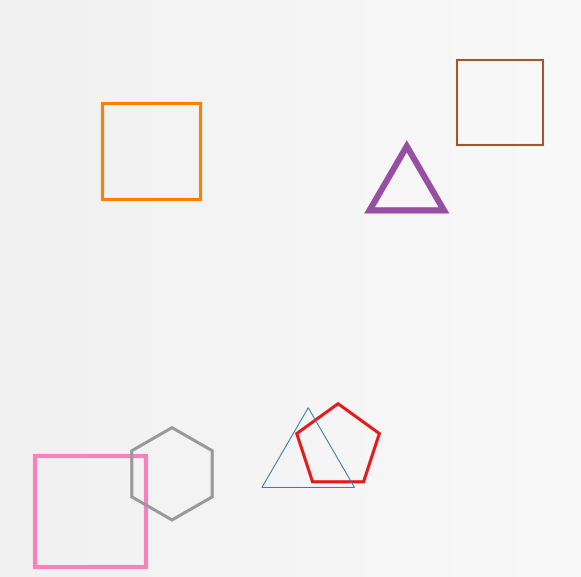[{"shape": "pentagon", "thickness": 1.5, "radius": 0.37, "center": [0.582, 0.225]}, {"shape": "triangle", "thickness": 0.5, "radius": 0.46, "center": [0.53, 0.201]}, {"shape": "triangle", "thickness": 3, "radius": 0.37, "center": [0.7, 0.672]}, {"shape": "square", "thickness": 1.5, "radius": 0.42, "center": [0.26, 0.738]}, {"shape": "square", "thickness": 1, "radius": 0.37, "center": [0.86, 0.822]}, {"shape": "square", "thickness": 2, "radius": 0.48, "center": [0.156, 0.113]}, {"shape": "hexagon", "thickness": 1.5, "radius": 0.4, "center": [0.296, 0.179]}]